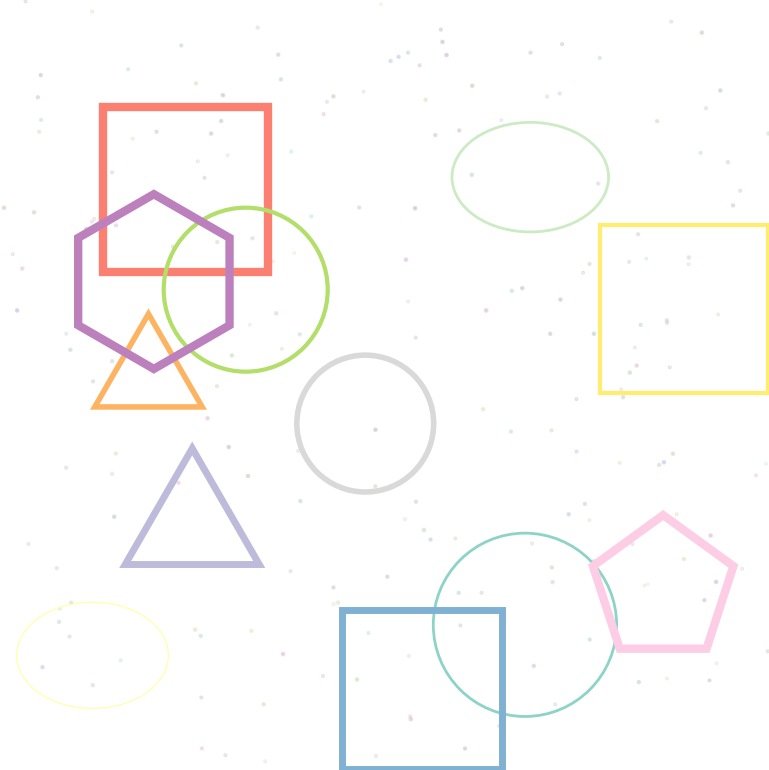[{"shape": "circle", "thickness": 1, "radius": 0.6, "center": [0.682, 0.189]}, {"shape": "oval", "thickness": 0.5, "radius": 0.49, "center": [0.12, 0.149]}, {"shape": "triangle", "thickness": 2.5, "radius": 0.5, "center": [0.25, 0.317]}, {"shape": "square", "thickness": 3, "radius": 0.54, "center": [0.241, 0.754]}, {"shape": "square", "thickness": 2.5, "radius": 0.52, "center": [0.548, 0.105]}, {"shape": "triangle", "thickness": 2, "radius": 0.4, "center": [0.193, 0.512]}, {"shape": "circle", "thickness": 1.5, "radius": 0.53, "center": [0.319, 0.624]}, {"shape": "pentagon", "thickness": 3, "radius": 0.48, "center": [0.861, 0.235]}, {"shape": "circle", "thickness": 2, "radius": 0.44, "center": [0.474, 0.45]}, {"shape": "hexagon", "thickness": 3, "radius": 0.57, "center": [0.2, 0.634]}, {"shape": "oval", "thickness": 1, "radius": 0.51, "center": [0.689, 0.77]}, {"shape": "square", "thickness": 1.5, "radius": 0.54, "center": [0.888, 0.599]}]